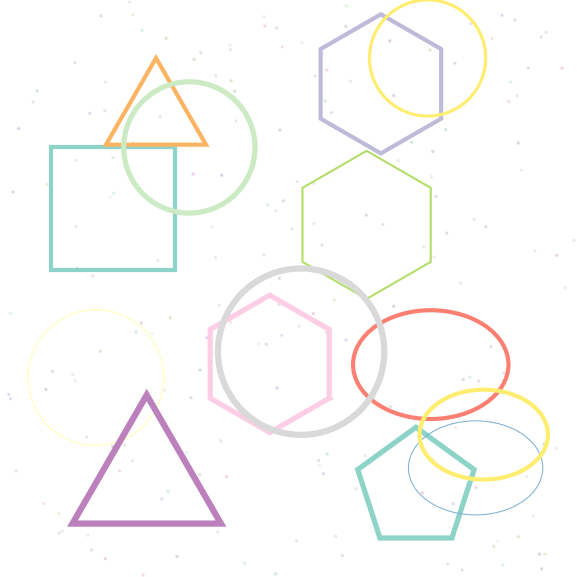[{"shape": "pentagon", "thickness": 2.5, "radius": 0.53, "center": [0.72, 0.153]}, {"shape": "square", "thickness": 2, "radius": 0.53, "center": [0.196, 0.638]}, {"shape": "circle", "thickness": 0.5, "radius": 0.59, "center": [0.166, 0.345]}, {"shape": "hexagon", "thickness": 2, "radius": 0.6, "center": [0.66, 0.854]}, {"shape": "oval", "thickness": 2, "radius": 0.67, "center": [0.746, 0.368]}, {"shape": "oval", "thickness": 0.5, "radius": 0.58, "center": [0.824, 0.189]}, {"shape": "triangle", "thickness": 2, "radius": 0.5, "center": [0.27, 0.799]}, {"shape": "hexagon", "thickness": 1, "radius": 0.64, "center": [0.635, 0.61]}, {"shape": "hexagon", "thickness": 2.5, "radius": 0.59, "center": [0.467, 0.369]}, {"shape": "circle", "thickness": 3, "radius": 0.72, "center": [0.521, 0.39]}, {"shape": "triangle", "thickness": 3, "radius": 0.74, "center": [0.254, 0.167]}, {"shape": "circle", "thickness": 2.5, "radius": 0.57, "center": [0.328, 0.744]}, {"shape": "oval", "thickness": 2, "radius": 0.56, "center": [0.838, 0.247]}, {"shape": "circle", "thickness": 1.5, "radius": 0.5, "center": [0.74, 0.899]}]